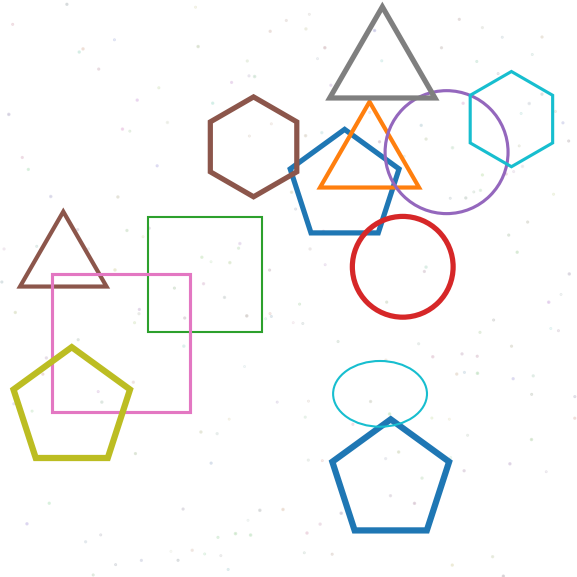[{"shape": "pentagon", "thickness": 3, "radius": 0.53, "center": [0.677, 0.167]}, {"shape": "pentagon", "thickness": 2.5, "radius": 0.5, "center": [0.597, 0.676]}, {"shape": "triangle", "thickness": 2, "radius": 0.5, "center": [0.64, 0.724]}, {"shape": "square", "thickness": 1, "radius": 0.5, "center": [0.355, 0.524]}, {"shape": "circle", "thickness": 2.5, "radius": 0.44, "center": [0.697, 0.537]}, {"shape": "circle", "thickness": 1.5, "radius": 0.53, "center": [0.773, 0.736]}, {"shape": "triangle", "thickness": 2, "radius": 0.43, "center": [0.11, 0.546]}, {"shape": "hexagon", "thickness": 2.5, "radius": 0.43, "center": [0.439, 0.745]}, {"shape": "square", "thickness": 1.5, "radius": 0.6, "center": [0.21, 0.405]}, {"shape": "triangle", "thickness": 2.5, "radius": 0.53, "center": [0.662, 0.882]}, {"shape": "pentagon", "thickness": 3, "radius": 0.53, "center": [0.124, 0.292]}, {"shape": "oval", "thickness": 1, "radius": 0.41, "center": [0.658, 0.317]}, {"shape": "hexagon", "thickness": 1.5, "radius": 0.41, "center": [0.886, 0.793]}]